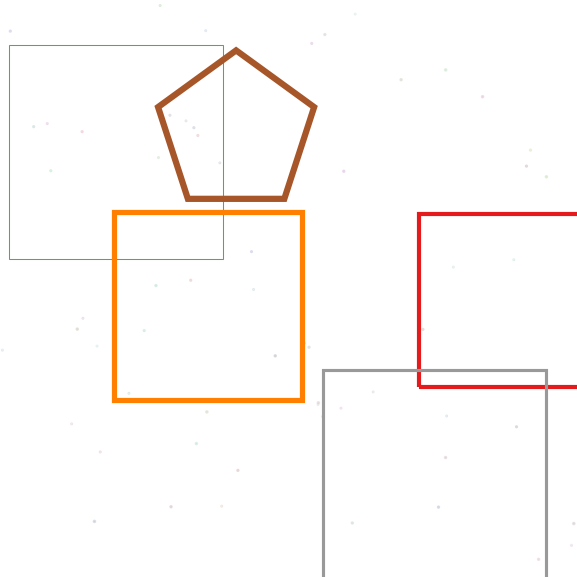[{"shape": "square", "thickness": 2, "radius": 0.75, "center": [0.876, 0.479]}, {"shape": "square", "thickness": 0.5, "radius": 0.93, "center": [0.201, 0.736]}, {"shape": "square", "thickness": 2.5, "radius": 0.81, "center": [0.36, 0.47]}, {"shape": "pentagon", "thickness": 3, "radius": 0.71, "center": [0.409, 0.77]}, {"shape": "square", "thickness": 1.5, "radius": 0.97, "center": [0.752, 0.165]}]